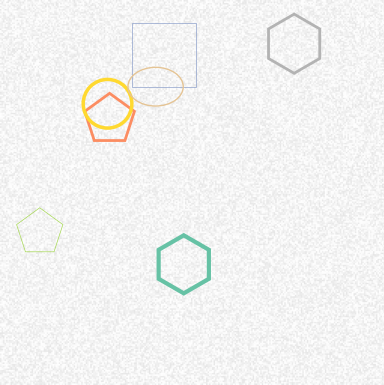[{"shape": "hexagon", "thickness": 3, "radius": 0.38, "center": [0.477, 0.313]}, {"shape": "pentagon", "thickness": 2, "radius": 0.34, "center": [0.285, 0.69]}, {"shape": "square", "thickness": 0.5, "radius": 0.42, "center": [0.425, 0.856]}, {"shape": "pentagon", "thickness": 0.5, "radius": 0.32, "center": [0.103, 0.397]}, {"shape": "circle", "thickness": 2.5, "radius": 0.32, "center": [0.279, 0.731]}, {"shape": "oval", "thickness": 1, "radius": 0.36, "center": [0.404, 0.775]}, {"shape": "hexagon", "thickness": 2, "radius": 0.38, "center": [0.764, 0.887]}]